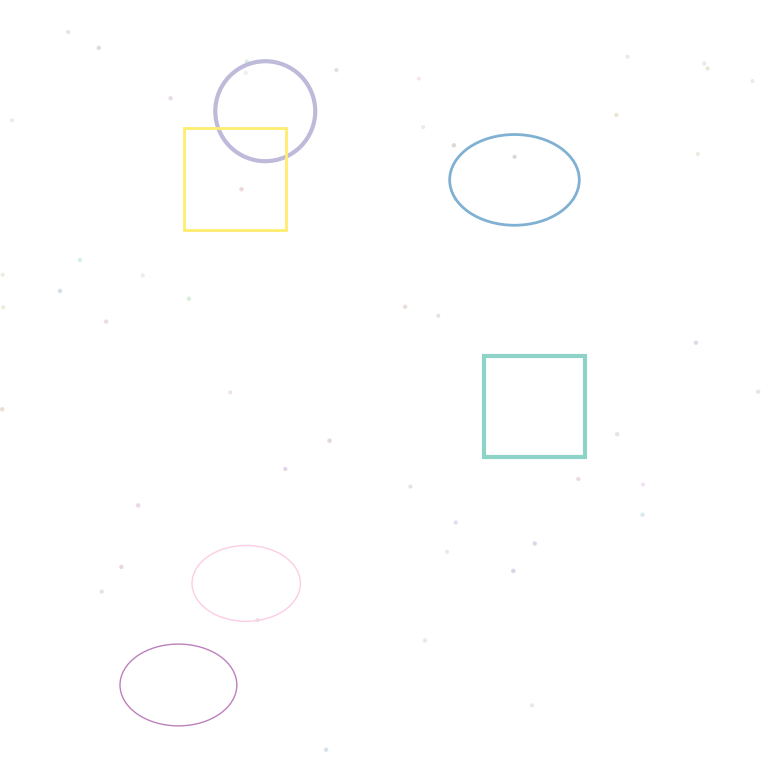[{"shape": "square", "thickness": 1.5, "radius": 0.33, "center": [0.694, 0.472]}, {"shape": "circle", "thickness": 1.5, "radius": 0.32, "center": [0.344, 0.856]}, {"shape": "oval", "thickness": 1, "radius": 0.42, "center": [0.668, 0.766]}, {"shape": "oval", "thickness": 0.5, "radius": 0.35, "center": [0.32, 0.242]}, {"shape": "oval", "thickness": 0.5, "radius": 0.38, "center": [0.232, 0.11]}, {"shape": "square", "thickness": 1, "radius": 0.33, "center": [0.305, 0.767]}]